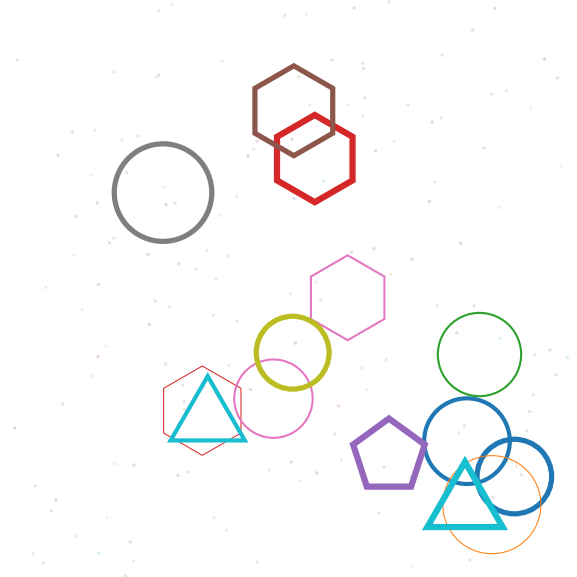[{"shape": "circle", "thickness": 2, "radius": 0.37, "center": [0.809, 0.235]}, {"shape": "circle", "thickness": 2.5, "radius": 0.32, "center": [0.891, 0.174]}, {"shape": "circle", "thickness": 0.5, "radius": 0.42, "center": [0.852, 0.125]}, {"shape": "circle", "thickness": 1, "radius": 0.36, "center": [0.83, 0.385]}, {"shape": "hexagon", "thickness": 0.5, "radius": 0.39, "center": [0.35, 0.288]}, {"shape": "hexagon", "thickness": 3, "radius": 0.38, "center": [0.545, 0.725]}, {"shape": "pentagon", "thickness": 3, "radius": 0.33, "center": [0.674, 0.209]}, {"shape": "hexagon", "thickness": 2.5, "radius": 0.39, "center": [0.509, 0.807]}, {"shape": "circle", "thickness": 1, "radius": 0.34, "center": [0.474, 0.309]}, {"shape": "hexagon", "thickness": 1, "radius": 0.37, "center": [0.602, 0.484]}, {"shape": "circle", "thickness": 2.5, "radius": 0.42, "center": [0.282, 0.666]}, {"shape": "circle", "thickness": 2.5, "radius": 0.32, "center": [0.507, 0.388]}, {"shape": "triangle", "thickness": 2, "radius": 0.37, "center": [0.36, 0.274]}, {"shape": "triangle", "thickness": 3, "radius": 0.38, "center": [0.805, 0.124]}]